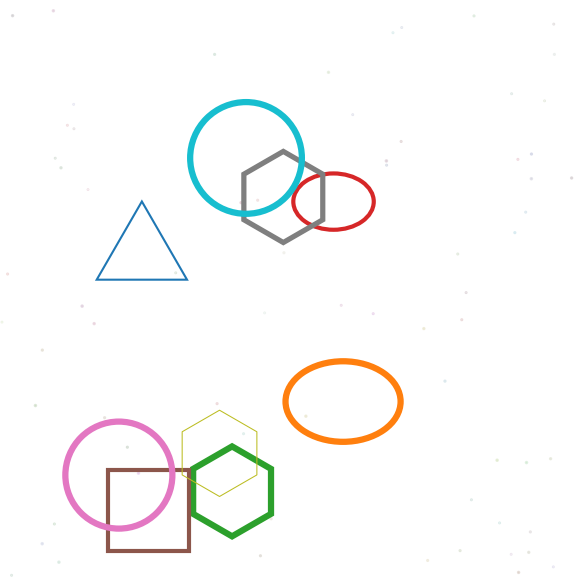[{"shape": "triangle", "thickness": 1, "radius": 0.45, "center": [0.246, 0.56]}, {"shape": "oval", "thickness": 3, "radius": 0.5, "center": [0.594, 0.304]}, {"shape": "hexagon", "thickness": 3, "radius": 0.39, "center": [0.402, 0.148]}, {"shape": "oval", "thickness": 2, "radius": 0.35, "center": [0.578, 0.65]}, {"shape": "square", "thickness": 2, "radius": 0.35, "center": [0.257, 0.115]}, {"shape": "circle", "thickness": 3, "radius": 0.46, "center": [0.206, 0.176]}, {"shape": "hexagon", "thickness": 2.5, "radius": 0.39, "center": [0.491, 0.658]}, {"shape": "hexagon", "thickness": 0.5, "radius": 0.37, "center": [0.38, 0.214]}, {"shape": "circle", "thickness": 3, "radius": 0.48, "center": [0.426, 0.726]}]